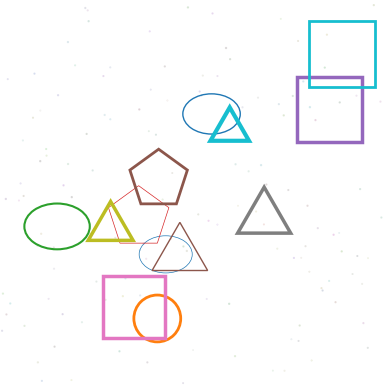[{"shape": "oval", "thickness": 1, "radius": 0.37, "center": [0.549, 0.704]}, {"shape": "oval", "thickness": 0.5, "radius": 0.34, "center": [0.43, 0.339]}, {"shape": "circle", "thickness": 2, "radius": 0.3, "center": [0.409, 0.173]}, {"shape": "oval", "thickness": 1.5, "radius": 0.42, "center": [0.148, 0.412]}, {"shape": "pentagon", "thickness": 0.5, "radius": 0.41, "center": [0.36, 0.435]}, {"shape": "square", "thickness": 2.5, "radius": 0.42, "center": [0.856, 0.716]}, {"shape": "pentagon", "thickness": 2, "radius": 0.39, "center": [0.412, 0.534]}, {"shape": "triangle", "thickness": 1, "radius": 0.42, "center": [0.467, 0.339]}, {"shape": "square", "thickness": 2.5, "radius": 0.4, "center": [0.348, 0.203]}, {"shape": "triangle", "thickness": 2.5, "radius": 0.4, "center": [0.686, 0.434]}, {"shape": "triangle", "thickness": 2.5, "radius": 0.34, "center": [0.287, 0.409]}, {"shape": "square", "thickness": 2, "radius": 0.43, "center": [0.889, 0.86]}, {"shape": "triangle", "thickness": 3, "radius": 0.29, "center": [0.597, 0.663]}]